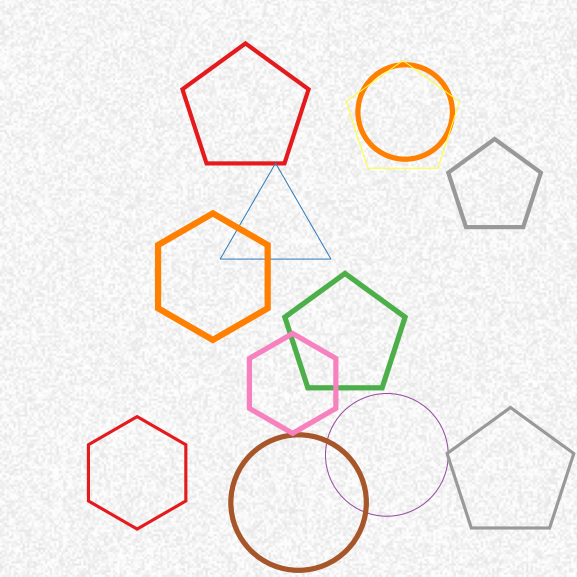[{"shape": "hexagon", "thickness": 1.5, "radius": 0.49, "center": [0.237, 0.18]}, {"shape": "pentagon", "thickness": 2, "radius": 0.57, "center": [0.425, 0.809]}, {"shape": "triangle", "thickness": 0.5, "radius": 0.55, "center": [0.477, 0.606]}, {"shape": "pentagon", "thickness": 2.5, "radius": 0.55, "center": [0.597, 0.416]}, {"shape": "circle", "thickness": 0.5, "radius": 0.53, "center": [0.67, 0.211]}, {"shape": "circle", "thickness": 2.5, "radius": 0.41, "center": [0.702, 0.805]}, {"shape": "hexagon", "thickness": 3, "radius": 0.55, "center": [0.369, 0.52]}, {"shape": "pentagon", "thickness": 0.5, "radius": 0.52, "center": [0.698, 0.791]}, {"shape": "circle", "thickness": 2.5, "radius": 0.59, "center": [0.517, 0.129]}, {"shape": "hexagon", "thickness": 2.5, "radius": 0.43, "center": [0.507, 0.335]}, {"shape": "pentagon", "thickness": 2, "radius": 0.42, "center": [0.856, 0.674]}, {"shape": "pentagon", "thickness": 1.5, "radius": 0.58, "center": [0.884, 0.178]}]